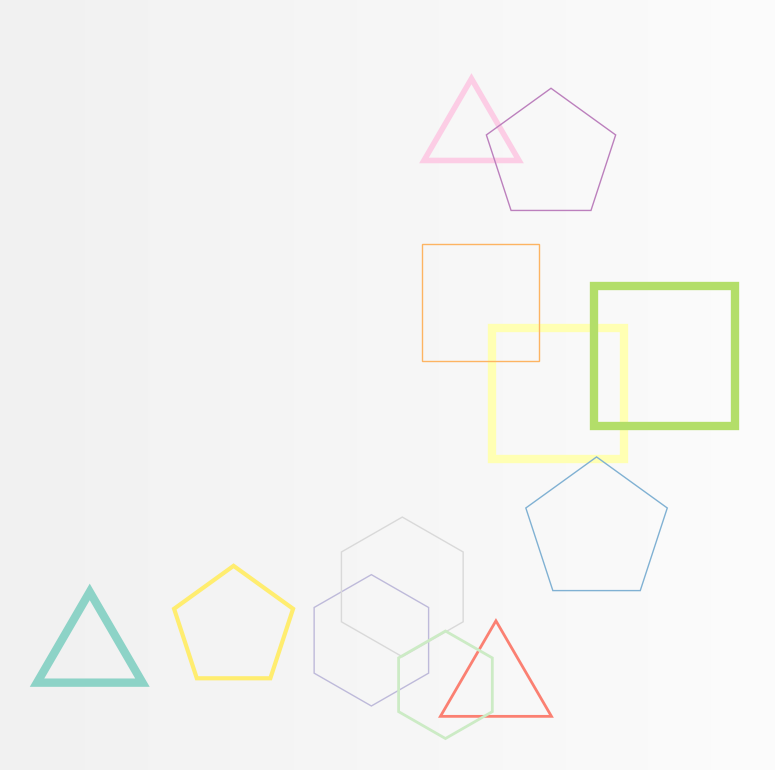[{"shape": "triangle", "thickness": 3, "radius": 0.39, "center": [0.116, 0.153]}, {"shape": "square", "thickness": 3, "radius": 0.43, "center": [0.72, 0.489]}, {"shape": "hexagon", "thickness": 0.5, "radius": 0.43, "center": [0.479, 0.168]}, {"shape": "triangle", "thickness": 1, "radius": 0.41, "center": [0.64, 0.111]}, {"shape": "pentagon", "thickness": 0.5, "radius": 0.48, "center": [0.77, 0.311]}, {"shape": "square", "thickness": 0.5, "radius": 0.38, "center": [0.62, 0.607]}, {"shape": "square", "thickness": 3, "radius": 0.45, "center": [0.857, 0.537]}, {"shape": "triangle", "thickness": 2, "radius": 0.35, "center": [0.608, 0.827]}, {"shape": "hexagon", "thickness": 0.5, "radius": 0.45, "center": [0.519, 0.238]}, {"shape": "pentagon", "thickness": 0.5, "radius": 0.44, "center": [0.711, 0.798]}, {"shape": "hexagon", "thickness": 1, "radius": 0.35, "center": [0.575, 0.111]}, {"shape": "pentagon", "thickness": 1.5, "radius": 0.4, "center": [0.301, 0.184]}]